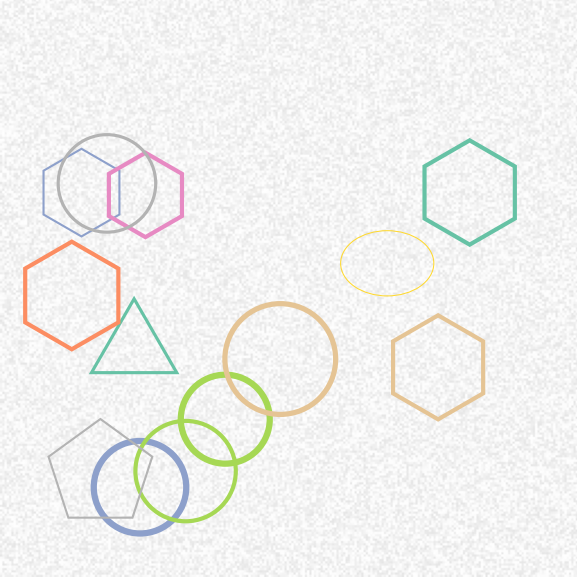[{"shape": "hexagon", "thickness": 2, "radius": 0.45, "center": [0.813, 0.666]}, {"shape": "triangle", "thickness": 1.5, "radius": 0.43, "center": [0.232, 0.396]}, {"shape": "hexagon", "thickness": 2, "radius": 0.47, "center": [0.124, 0.487]}, {"shape": "circle", "thickness": 3, "radius": 0.4, "center": [0.242, 0.155]}, {"shape": "hexagon", "thickness": 1, "radius": 0.38, "center": [0.141, 0.666]}, {"shape": "hexagon", "thickness": 2, "radius": 0.37, "center": [0.252, 0.662]}, {"shape": "circle", "thickness": 3, "radius": 0.39, "center": [0.39, 0.273]}, {"shape": "circle", "thickness": 2, "radius": 0.43, "center": [0.321, 0.183]}, {"shape": "oval", "thickness": 0.5, "radius": 0.4, "center": [0.671, 0.543]}, {"shape": "hexagon", "thickness": 2, "radius": 0.45, "center": [0.759, 0.363]}, {"shape": "circle", "thickness": 2.5, "radius": 0.48, "center": [0.485, 0.377]}, {"shape": "pentagon", "thickness": 1, "radius": 0.47, "center": [0.174, 0.179]}, {"shape": "circle", "thickness": 1.5, "radius": 0.42, "center": [0.185, 0.682]}]